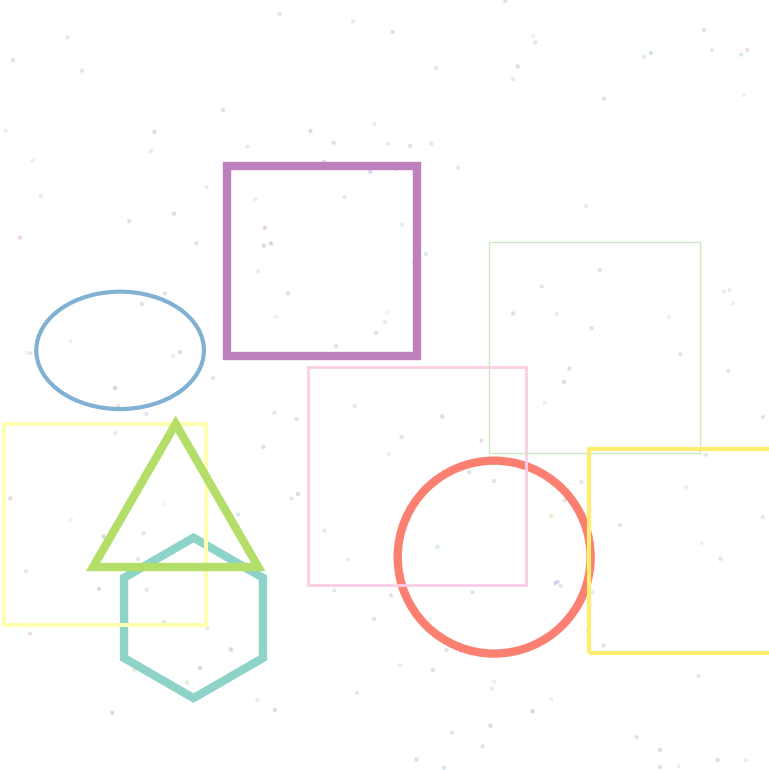[{"shape": "hexagon", "thickness": 3, "radius": 0.52, "center": [0.251, 0.198]}, {"shape": "square", "thickness": 1.5, "radius": 0.65, "center": [0.136, 0.319]}, {"shape": "circle", "thickness": 3, "radius": 0.63, "center": [0.642, 0.276]}, {"shape": "oval", "thickness": 1.5, "radius": 0.54, "center": [0.156, 0.545]}, {"shape": "triangle", "thickness": 3, "radius": 0.62, "center": [0.228, 0.326]}, {"shape": "square", "thickness": 1, "radius": 0.71, "center": [0.542, 0.382]}, {"shape": "square", "thickness": 3, "radius": 0.62, "center": [0.418, 0.661]}, {"shape": "square", "thickness": 0.5, "radius": 0.69, "center": [0.772, 0.549]}, {"shape": "square", "thickness": 1.5, "radius": 0.66, "center": [0.898, 0.284]}]